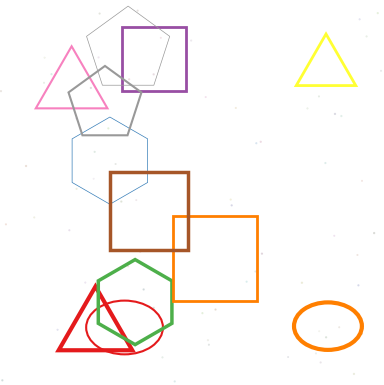[{"shape": "triangle", "thickness": 3, "radius": 0.55, "center": [0.248, 0.145]}, {"shape": "oval", "thickness": 1.5, "radius": 0.5, "center": [0.323, 0.149]}, {"shape": "hexagon", "thickness": 0.5, "radius": 0.57, "center": [0.285, 0.583]}, {"shape": "hexagon", "thickness": 2.5, "radius": 0.55, "center": [0.351, 0.215]}, {"shape": "square", "thickness": 2, "radius": 0.42, "center": [0.401, 0.847]}, {"shape": "oval", "thickness": 3, "radius": 0.44, "center": [0.852, 0.153]}, {"shape": "square", "thickness": 2, "radius": 0.55, "center": [0.558, 0.328]}, {"shape": "triangle", "thickness": 2, "radius": 0.45, "center": [0.847, 0.822]}, {"shape": "square", "thickness": 2.5, "radius": 0.51, "center": [0.387, 0.453]}, {"shape": "triangle", "thickness": 1.5, "radius": 0.54, "center": [0.186, 0.772]}, {"shape": "pentagon", "thickness": 1.5, "radius": 0.5, "center": [0.273, 0.729]}, {"shape": "pentagon", "thickness": 0.5, "radius": 0.57, "center": [0.333, 0.871]}]